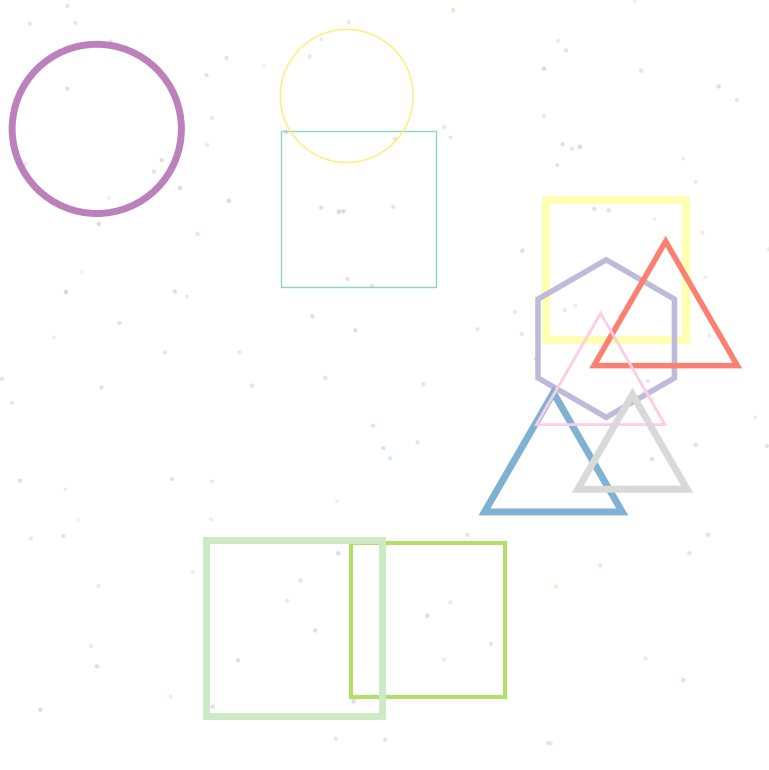[{"shape": "square", "thickness": 0.5, "radius": 0.5, "center": [0.466, 0.728]}, {"shape": "square", "thickness": 3, "radius": 0.45, "center": [0.799, 0.649]}, {"shape": "hexagon", "thickness": 2, "radius": 0.51, "center": [0.787, 0.56]}, {"shape": "triangle", "thickness": 2, "radius": 0.54, "center": [0.864, 0.579]}, {"shape": "triangle", "thickness": 2.5, "radius": 0.52, "center": [0.719, 0.387]}, {"shape": "square", "thickness": 1.5, "radius": 0.5, "center": [0.556, 0.195]}, {"shape": "triangle", "thickness": 1, "radius": 0.48, "center": [0.78, 0.497]}, {"shape": "triangle", "thickness": 2.5, "radius": 0.41, "center": [0.821, 0.406]}, {"shape": "circle", "thickness": 2.5, "radius": 0.55, "center": [0.126, 0.833]}, {"shape": "square", "thickness": 2.5, "radius": 0.57, "center": [0.382, 0.184]}, {"shape": "circle", "thickness": 0.5, "radius": 0.43, "center": [0.45, 0.875]}]